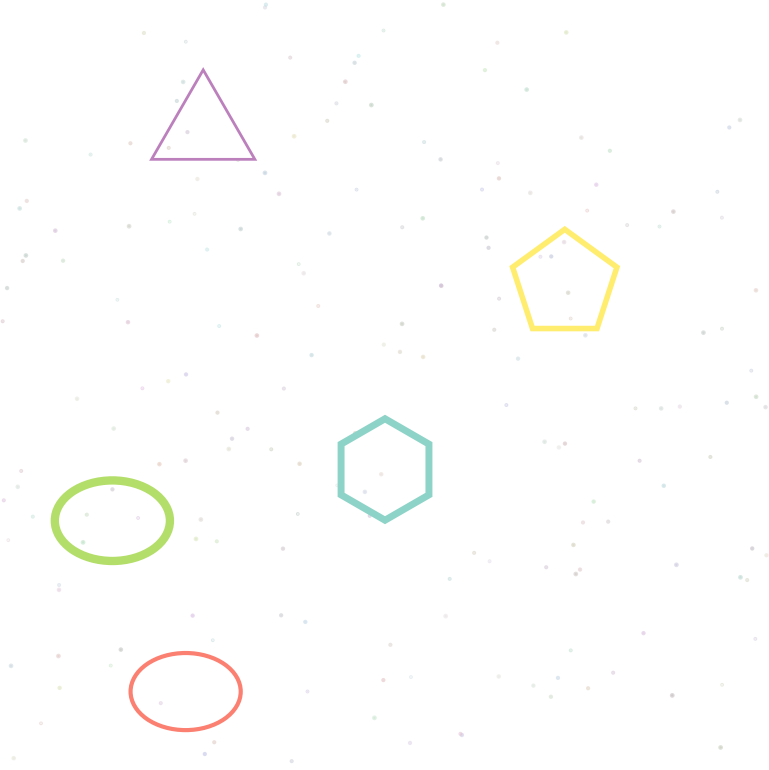[{"shape": "hexagon", "thickness": 2.5, "radius": 0.33, "center": [0.5, 0.39]}, {"shape": "oval", "thickness": 1.5, "radius": 0.36, "center": [0.241, 0.102]}, {"shape": "oval", "thickness": 3, "radius": 0.37, "center": [0.146, 0.324]}, {"shape": "triangle", "thickness": 1, "radius": 0.39, "center": [0.264, 0.832]}, {"shape": "pentagon", "thickness": 2, "radius": 0.36, "center": [0.733, 0.631]}]